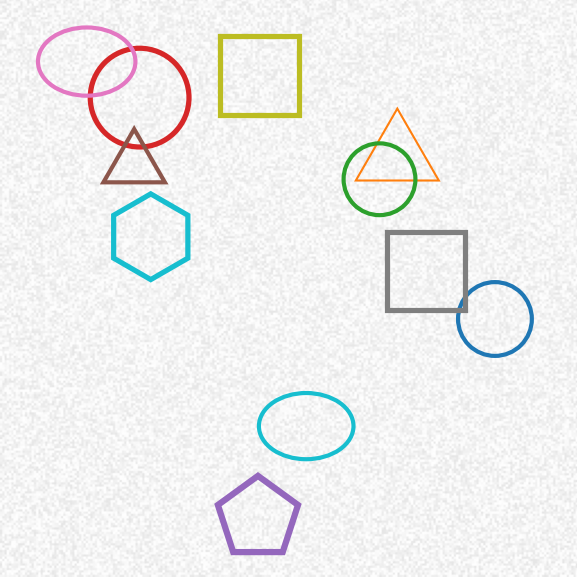[{"shape": "circle", "thickness": 2, "radius": 0.32, "center": [0.857, 0.447]}, {"shape": "triangle", "thickness": 1, "radius": 0.41, "center": [0.688, 0.728]}, {"shape": "circle", "thickness": 2, "radius": 0.31, "center": [0.657, 0.689]}, {"shape": "circle", "thickness": 2.5, "radius": 0.43, "center": [0.242, 0.83]}, {"shape": "pentagon", "thickness": 3, "radius": 0.36, "center": [0.447, 0.102]}, {"shape": "triangle", "thickness": 2, "radius": 0.31, "center": [0.232, 0.714]}, {"shape": "oval", "thickness": 2, "radius": 0.42, "center": [0.15, 0.892]}, {"shape": "square", "thickness": 2.5, "radius": 0.34, "center": [0.738, 0.529]}, {"shape": "square", "thickness": 2.5, "radius": 0.34, "center": [0.449, 0.869]}, {"shape": "hexagon", "thickness": 2.5, "radius": 0.37, "center": [0.261, 0.589]}, {"shape": "oval", "thickness": 2, "radius": 0.41, "center": [0.53, 0.261]}]